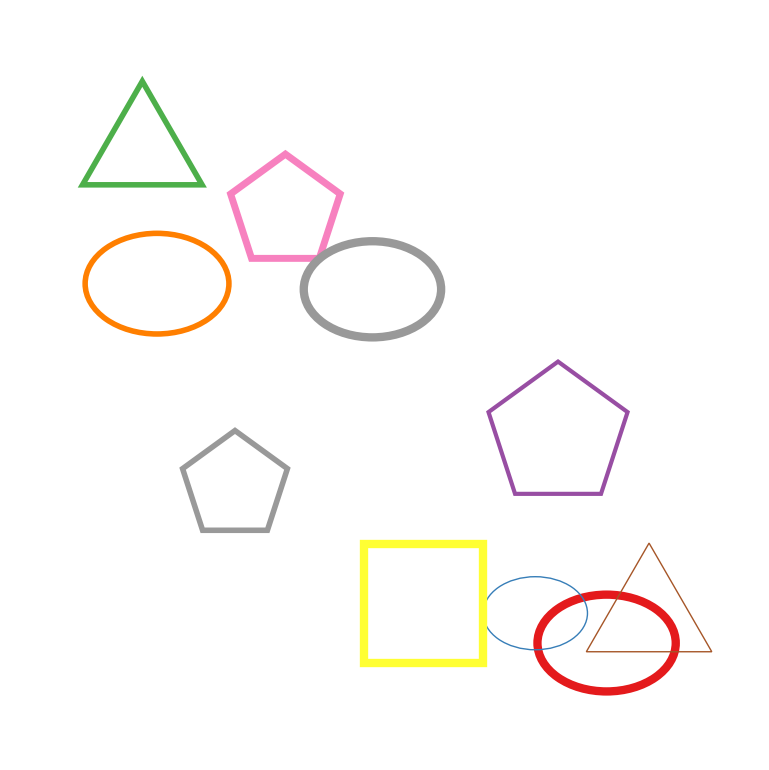[{"shape": "oval", "thickness": 3, "radius": 0.45, "center": [0.788, 0.165]}, {"shape": "oval", "thickness": 0.5, "radius": 0.34, "center": [0.695, 0.204]}, {"shape": "triangle", "thickness": 2, "radius": 0.45, "center": [0.185, 0.805]}, {"shape": "pentagon", "thickness": 1.5, "radius": 0.47, "center": [0.725, 0.435]}, {"shape": "oval", "thickness": 2, "radius": 0.47, "center": [0.204, 0.632]}, {"shape": "square", "thickness": 3, "radius": 0.38, "center": [0.55, 0.216]}, {"shape": "triangle", "thickness": 0.5, "radius": 0.47, "center": [0.843, 0.201]}, {"shape": "pentagon", "thickness": 2.5, "radius": 0.37, "center": [0.371, 0.725]}, {"shape": "pentagon", "thickness": 2, "radius": 0.36, "center": [0.305, 0.369]}, {"shape": "oval", "thickness": 3, "radius": 0.45, "center": [0.484, 0.624]}]